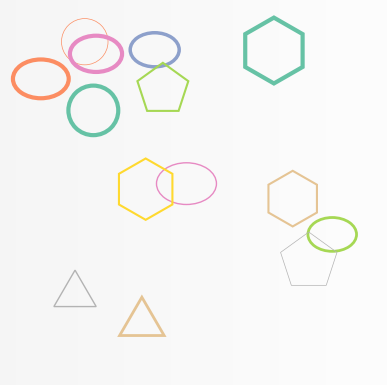[{"shape": "hexagon", "thickness": 3, "radius": 0.43, "center": [0.707, 0.869]}, {"shape": "circle", "thickness": 3, "radius": 0.32, "center": [0.241, 0.713]}, {"shape": "oval", "thickness": 3, "radius": 0.36, "center": [0.105, 0.795]}, {"shape": "circle", "thickness": 0.5, "radius": 0.3, "center": [0.219, 0.892]}, {"shape": "oval", "thickness": 2.5, "radius": 0.32, "center": [0.399, 0.871]}, {"shape": "oval", "thickness": 3, "radius": 0.34, "center": [0.248, 0.86]}, {"shape": "oval", "thickness": 1, "radius": 0.39, "center": [0.481, 0.523]}, {"shape": "pentagon", "thickness": 1.5, "radius": 0.35, "center": [0.42, 0.768]}, {"shape": "oval", "thickness": 2, "radius": 0.31, "center": [0.857, 0.391]}, {"shape": "hexagon", "thickness": 1.5, "radius": 0.4, "center": [0.376, 0.509]}, {"shape": "triangle", "thickness": 2, "radius": 0.33, "center": [0.366, 0.162]}, {"shape": "hexagon", "thickness": 1.5, "radius": 0.36, "center": [0.755, 0.484]}, {"shape": "pentagon", "thickness": 0.5, "radius": 0.38, "center": [0.797, 0.321]}, {"shape": "triangle", "thickness": 1, "radius": 0.32, "center": [0.194, 0.235]}]